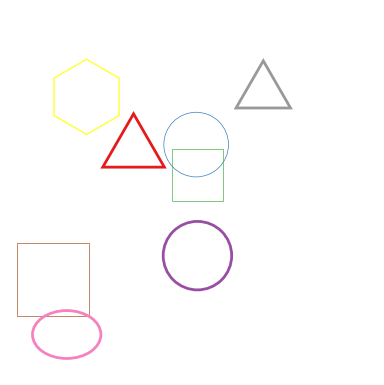[{"shape": "triangle", "thickness": 2, "radius": 0.46, "center": [0.347, 0.612]}, {"shape": "circle", "thickness": 0.5, "radius": 0.42, "center": [0.509, 0.624]}, {"shape": "square", "thickness": 0.5, "radius": 0.34, "center": [0.513, 0.545]}, {"shape": "circle", "thickness": 2, "radius": 0.44, "center": [0.513, 0.336]}, {"shape": "hexagon", "thickness": 1, "radius": 0.49, "center": [0.225, 0.748]}, {"shape": "square", "thickness": 0.5, "radius": 0.47, "center": [0.138, 0.275]}, {"shape": "oval", "thickness": 2, "radius": 0.44, "center": [0.173, 0.131]}, {"shape": "triangle", "thickness": 2, "radius": 0.41, "center": [0.684, 0.76]}]